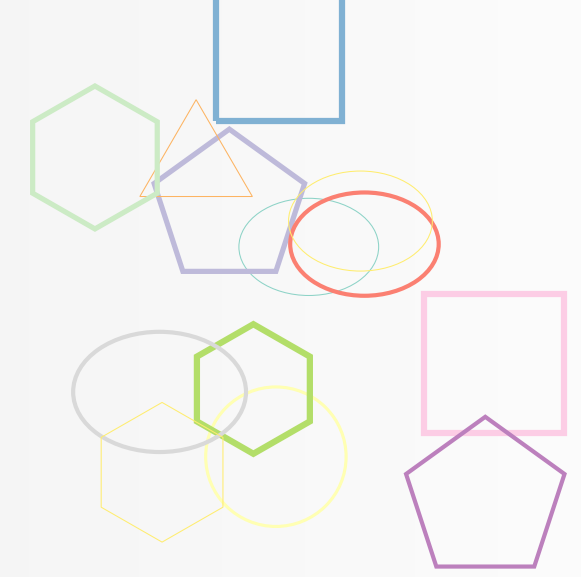[{"shape": "oval", "thickness": 0.5, "radius": 0.6, "center": [0.531, 0.572]}, {"shape": "circle", "thickness": 1.5, "radius": 0.6, "center": [0.475, 0.208]}, {"shape": "pentagon", "thickness": 2.5, "radius": 0.68, "center": [0.395, 0.639]}, {"shape": "oval", "thickness": 2, "radius": 0.64, "center": [0.627, 0.576]}, {"shape": "square", "thickness": 3, "radius": 0.54, "center": [0.481, 0.899]}, {"shape": "triangle", "thickness": 0.5, "radius": 0.56, "center": [0.337, 0.715]}, {"shape": "hexagon", "thickness": 3, "radius": 0.56, "center": [0.436, 0.326]}, {"shape": "square", "thickness": 3, "radius": 0.6, "center": [0.85, 0.37]}, {"shape": "oval", "thickness": 2, "radius": 0.74, "center": [0.275, 0.32]}, {"shape": "pentagon", "thickness": 2, "radius": 0.72, "center": [0.835, 0.134]}, {"shape": "hexagon", "thickness": 2.5, "radius": 0.62, "center": [0.163, 0.726]}, {"shape": "hexagon", "thickness": 0.5, "radius": 0.6, "center": [0.279, 0.181]}, {"shape": "oval", "thickness": 0.5, "radius": 0.62, "center": [0.62, 0.616]}]